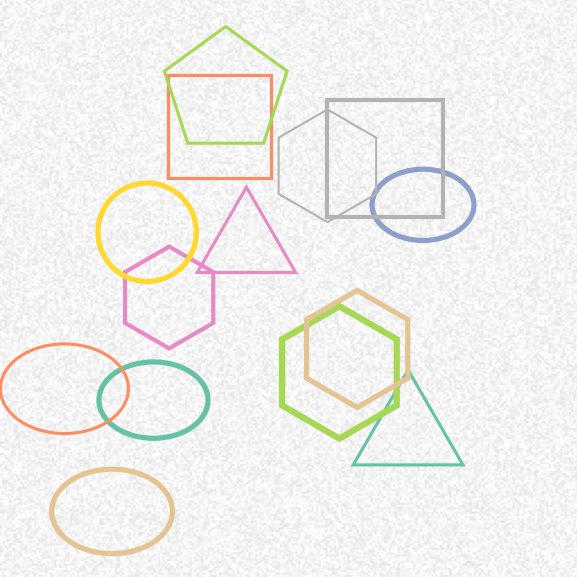[{"shape": "triangle", "thickness": 1.5, "radius": 0.55, "center": [0.707, 0.249]}, {"shape": "oval", "thickness": 2.5, "radius": 0.47, "center": [0.266, 0.306]}, {"shape": "oval", "thickness": 1.5, "radius": 0.55, "center": [0.112, 0.326]}, {"shape": "square", "thickness": 1.5, "radius": 0.45, "center": [0.381, 0.78]}, {"shape": "oval", "thickness": 2.5, "radius": 0.44, "center": [0.732, 0.644]}, {"shape": "hexagon", "thickness": 2, "radius": 0.44, "center": [0.293, 0.484]}, {"shape": "triangle", "thickness": 1.5, "radius": 0.49, "center": [0.427, 0.577]}, {"shape": "pentagon", "thickness": 1.5, "radius": 0.56, "center": [0.391, 0.842]}, {"shape": "hexagon", "thickness": 3, "radius": 0.57, "center": [0.588, 0.354]}, {"shape": "circle", "thickness": 2.5, "radius": 0.43, "center": [0.255, 0.597]}, {"shape": "oval", "thickness": 2.5, "radius": 0.52, "center": [0.194, 0.114]}, {"shape": "hexagon", "thickness": 2.5, "radius": 0.51, "center": [0.618, 0.395]}, {"shape": "square", "thickness": 2, "radius": 0.5, "center": [0.667, 0.724]}, {"shape": "hexagon", "thickness": 1, "radius": 0.49, "center": [0.567, 0.712]}]